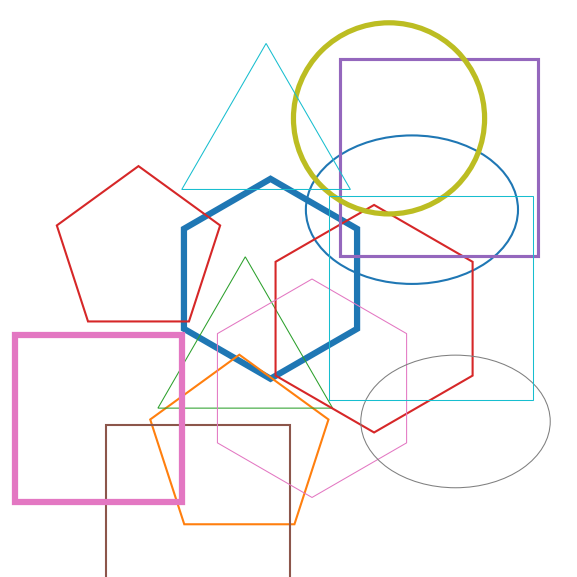[{"shape": "hexagon", "thickness": 3, "radius": 0.87, "center": [0.468, 0.516]}, {"shape": "oval", "thickness": 1, "radius": 0.92, "center": [0.713, 0.636]}, {"shape": "pentagon", "thickness": 1, "radius": 0.81, "center": [0.414, 0.223]}, {"shape": "triangle", "thickness": 0.5, "radius": 0.87, "center": [0.425, 0.38]}, {"shape": "hexagon", "thickness": 1, "radius": 0.98, "center": [0.648, 0.447]}, {"shape": "pentagon", "thickness": 1, "radius": 0.74, "center": [0.24, 0.563]}, {"shape": "square", "thickness": 1.5, "radius": 0.85, "center": [0.76, 0.726]}, {"shape": "square", "thickness": 1, "radius": 0.79, "center": [0.343, 0.105]}, {"shape": "square", "thickness": 3, "radius": 0.72, "center": [0.171, 0.275]}, {"shape": "hexagon", "thickness": 0.5, "radius": 0.95, "center": [0.54, 0.327]}, {"shape": "oval", "thickness": 0.5, "radius": 0.82, "center": [0.789, 0.269]}, {"shape": "circle", "thickness": 2.5, "radius": 0.83, "center": [0.674, 0.794]}, {"shape": "square", "thickness": 0.5, "radius": 0.88, "center": [0.747, 0.484]}, {"shape": "triangle", "thickness": 0.5, "radius": 0.84, "center": [0.461, 0.755]}]